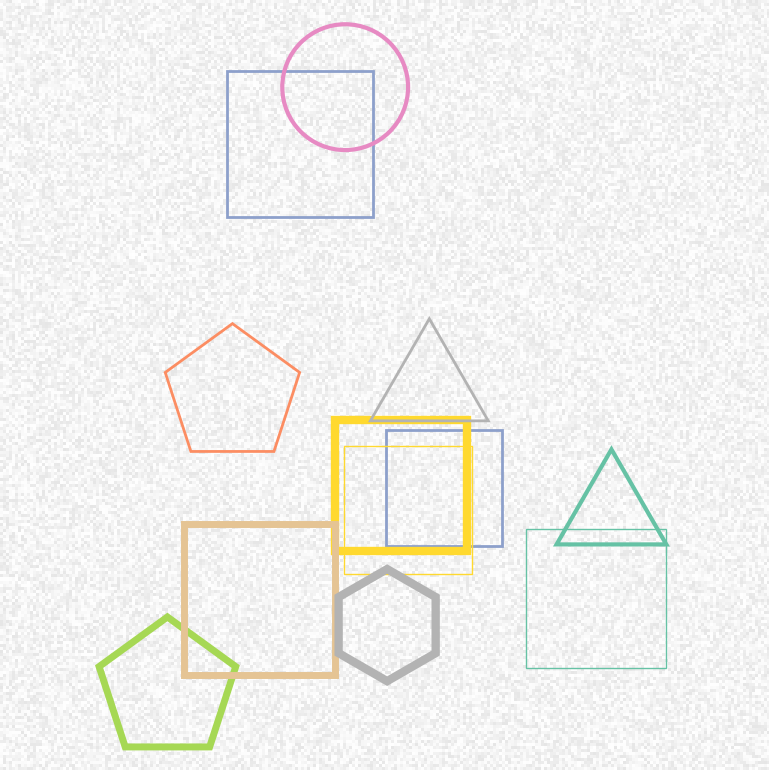[{"shape": "triangle", "thickness": 1.5, "radius": 0.41, "center": [0.794, 0.334]}, {"shape": "square", "thickness": 0.5, "radius": 0.45, "center": [0.774, 0.223]}, {"shape": "pentagon", "thickness": 1, "radius": 0.46, "center": [0.302, 0.488]}, {"shape": "square", "thickness": 1, "radius": 0.47, "center": [0.39, 0.813]}, {"shape": "square", "thickness": 1, "radius": 0.38, "center": [0.577, 0.366]}, {"shape": "circle", "thickness": 1.5, "radius": 0.41, "center": [0.448, 0.887]}, {"shape": "pentagon", "thickness": 2.5, "radius": 0.47, "center": [0.217, 0.105]}, {"shape": "square", "thickness": 0.5, "radius": 0.41, "center": [0.53, 0.338]}, {"shape": "square", "thickness": 3, "radius": 0.43, "center": [0.521, 0.369]}, {"shape": "square", "thickness": 2.5, "radius": 0.49, "center": [0.337, 0.221]}, {"shape": "triangle", "thickness": 1, "radius": 0.44, "center": [0.558, 0.498]}, {"shape": "hexagon", "thickness": 3, "radius": 0.36, "center": [0.503, 0.188]}]